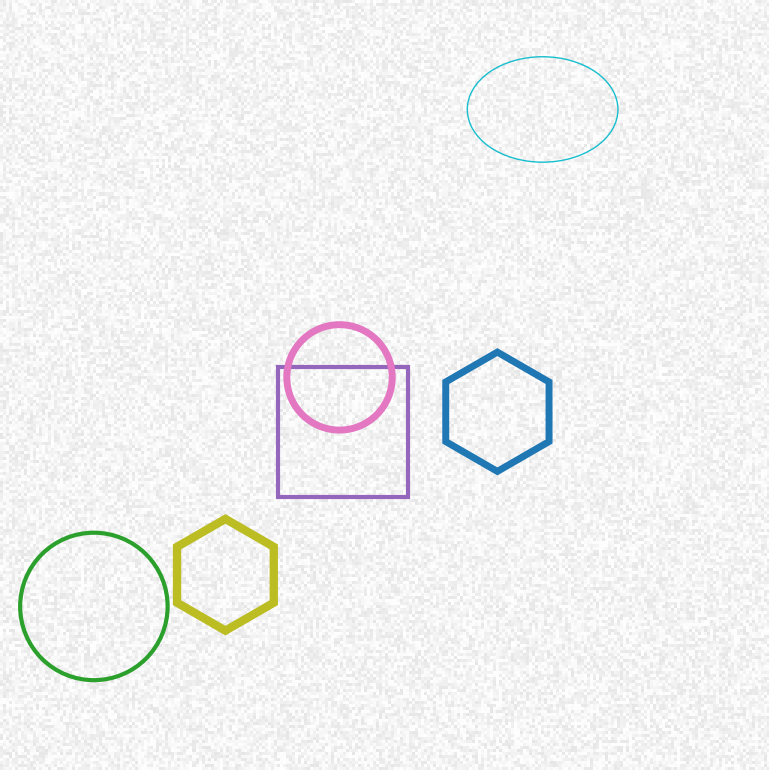[{"shape": "hexagon", "thickness": 2.5, "radius": 0.39, "center": [0.646, 0.465]}, {"shape": "circle", "thickness": 1.5, "radius": 0.48, "center": [0.122, 0.212]}, {"shape": "square", "thickness": 1.5, "radius": 0.42, "center": [0.446, 0.439]}, {"shape": "circle", "thickness": 2.5, "radius": 0.34, "center": [0.441, 0.51]}, {"shape": "hexagon", "thickness": 3, "radius": 0.36, "center": [0.293, 0.254]}, {"shape": "oval", "thickness": 0.5, "radius": 0.49, "center": [0.705, 0.858]}]